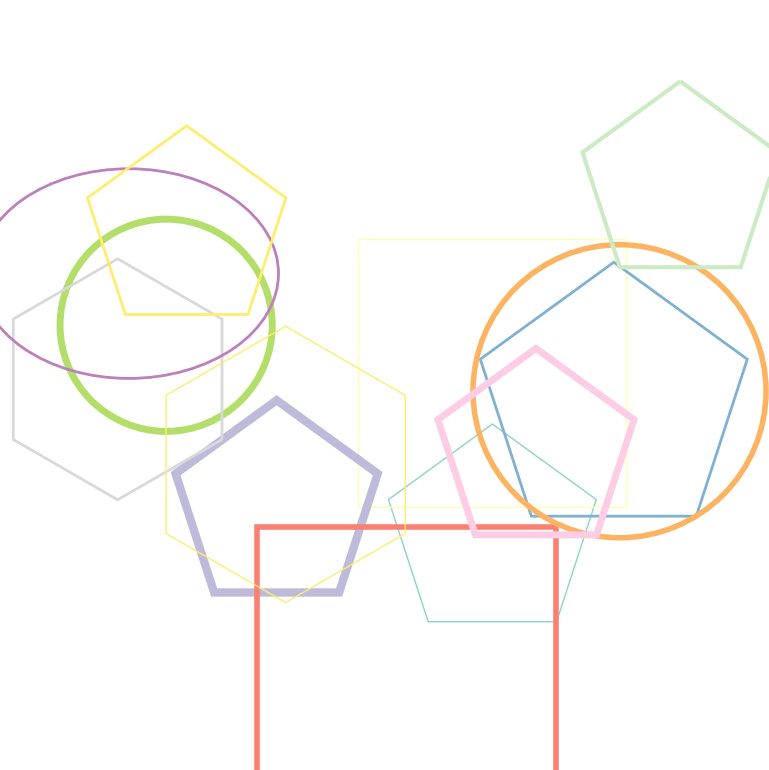[{"shape": "pentagon", "thickness": 0.5, "radius": 0.71, "center": [0.639, 0.307]}, {"shape": "square", "thickness": 0.5, "radius": 0.87, "center": [0.639, 0.516]}, {"shape": "pentagon", "thickness": 3, "radius": 0.69, "center": [0.359, 0.342]}, {"shape": "square", "thickness": 2, "radius": 0.97, "center": [0.528, 0.121]}, {"shape": "pentagon", "thickness": 1, "radius": 0.91, "center": [0.797, 0.477]}, {"shape": "circle", "thickness": 2, "radius": 0.95, "center": [0.805, 0.492]}, {"shape": "circle", "thickness": 2.5, "radius": 0.69, "center": [0.216, 0.578]}, {"shape": "pentagon", "thickness": 2.5, "radius": 0.67, "center": [0.696, 0.414]}, {"shape": "hexagon", "thickness": 1, "radius": 0.78, "center": [0.153, 0.507]}, {"shape": "oval", "thickness": 1, "radius": 0.97, "center": [0.167, 0.645]}, {"shape": "pentagon", "thickness": 1.5, "radius": 0.67, "center": [0.883, 0.761]}, {"shape": "pentagon", "thickness": 1, "radius": 0.68, "center": [0.242, 0.701]}, {"shape": "hexagon", "thickness": 0.5, "radius": 0.9, "center": [0.371, 0.397]}]